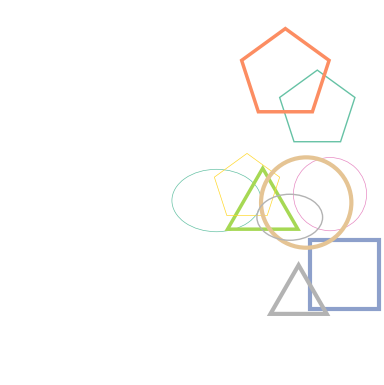[{"shape": "pentagon", "thickness": 1, "radius": 0.51, "center": [0.824, 0.715]}, {"shape": "oval", "thickness": 0.5, "radius": 0.58, "center": [0.562, 0.479]}, {"shape": "pentagon", "thickness": 2.5, "radius": 0.6, "center": [0.741, 0.806]}, {"shape": "square", "thickness": 3, "radius": 0.45, "center": [0.894, 0.287]}, {"shape": "circle", "thickness": 0.5, "radius": 0.48, "center": [0.857, 0.496]}, {"shape": "triangle", "thickness": 2.5, "radius": 0.53, "center": [0.682, 0.457]}, {"shape": "pentagon", "thickness": 0.5, "radius": 0.45, "center": [0.642, 0.512]}, {"shape": "circle", "thickness": 3, "radius": 0.59, "center": [0.795, 0.474]}, {"shape": "oval", "thickness": 1, "radius": 0.43, "center": [0.753, 0.436]}, {"shape": "triangle", "thickness": 3, "radius": 0.42, "center": [0.776, 0.227]}]